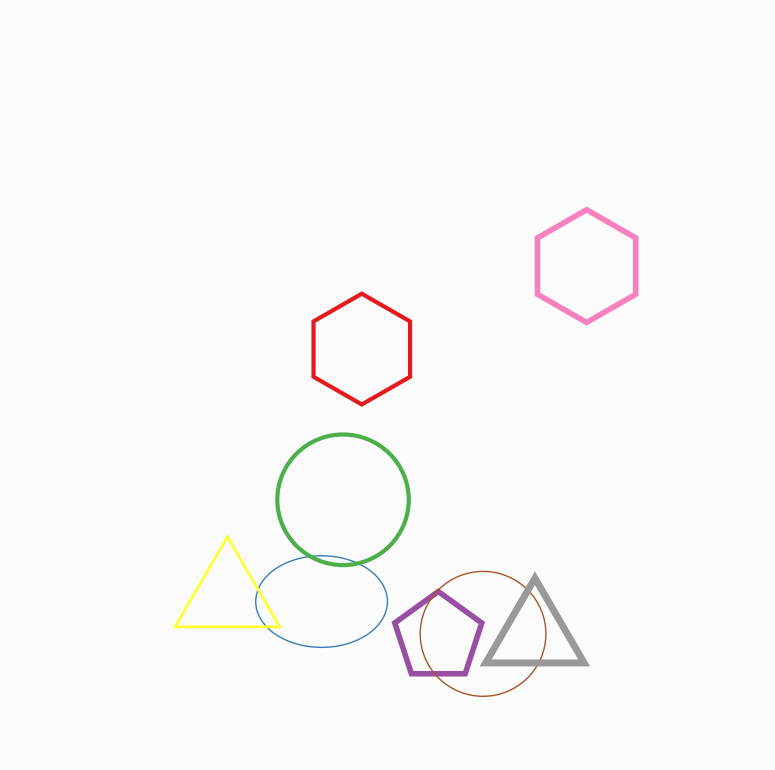[{"shape": "hexagon", "thickness": 1.5, "radius": 0.36, "center": [0.467, 0.547]}, {"shape": "oval", "thickness": 0.5, "radius": 0.42, "center": [0.415, 0.219]}, {"shape": "circle", "thickness": 1.5, "radius": 0.42, "center": [0.443, 0.351]}, {"shape": "pentagon", "thickness": 2, "radius": 0.3, "center": [0.566, 0.173]}, {"shape": "triangle", "thickness": 1, "radius": 0.39, "center": [0.293, 0.225]}, {"shape": "circle", "thickness": 0.5, "radius": 0.41, "center": [0.623, 0.177]}, {"shape": "hexagon", "thickness": 2, "radius": 0.37, "center": [0.757, 0.654]}, {"shape": "triangle", "thickness": 2.5, "radius": 0.37, "center": [0.69, 0.176]}]